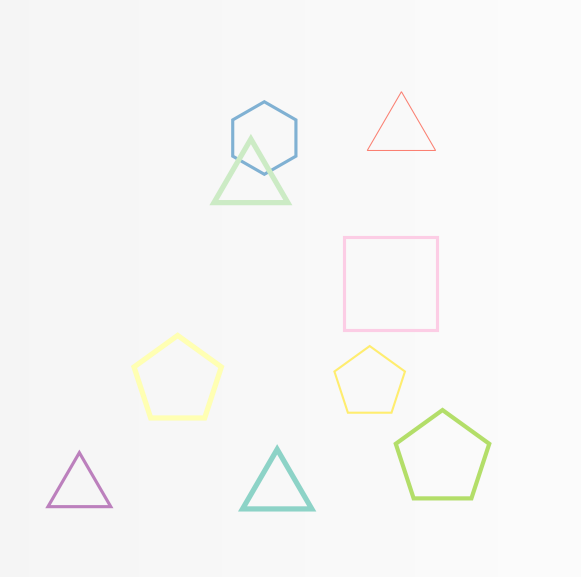[{"shape": "triangle", "thickness": 2.5, "radius": 0.34, "center": [0.477, 0.152]}, {"shape": "pentagon", "thickness": 2.5, "radius": 0.39, "center": [0.306, 0.339]}, {"shape": "triangle", "thickness": 0.5, "radius": 0.34, "center": [0.691, 0.773]}, {"shape": "hexagon", "thickness": 1.5, "radius": 0.31, "center": [0.455, 0.76]}, {"shape": "pentagon", "thickness": 2, "radius": 0.42, "center": [0.761, 0.205]}, {"shape": "square", "thickness": 1.5, "radius": 0.4, "center": [0.671, 0.508]}, {"shape": "triangle", "thickness": 1.5, "radius": 0.31, "center": [0.137, 0.153]}, {"shape": "triangle", "thickness": 2.5, "radius": 0.37, "center": [0.432, 0.685]}, {"shape": "pentagon", "thickness": 1, "radius": 0.32, "center": [0.636, 0.336]}]